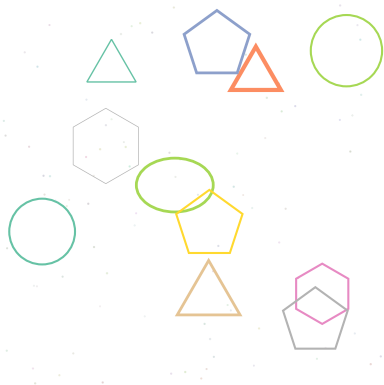[{"shape": "triangle", "thickness": 1, "radius": 0.37, "center": [0.29, 0.824]}, {"shape": "circle", "thickness": 1.5, "radius": 0.43, "center": [0.109, 0.399]}, {"shape": "triangle", "thickness": 3, "radius": 0.38, "center": [0.665, 0.804]}, {"shape": "pentagon", "thickness": 2, "radius": 0.45, "center": [0.563, 0.883]}, {"shape": "hexagon", "thickness": 1.5, "radius": 0.39, "center": [0.837, 0.237]}, {"shape": "oval", "thickness": 2, "radius": 0.5, "center": [0.454, 0.519]}, {"shape": "circle", "thickness": 1.5, "radius": 0.46, "center": [0.9, 0.868]}, {"shape": "pentagon", "thickness": 1.5, "radius": 0.45, "center": [0.544, 0.416]}, {"shape": "triangle", "thickness": 2, "radius": 0.47, "center": [0.542, 0.229]}, {"shape": "pentagon", "thickness": 1.5, "radius": 0.44, "center": [0.819, 0.166]}, {"shape": "hexagon", "thickness": 0.5, "radius": 0.49, "center": [0.275, 0.621]}]